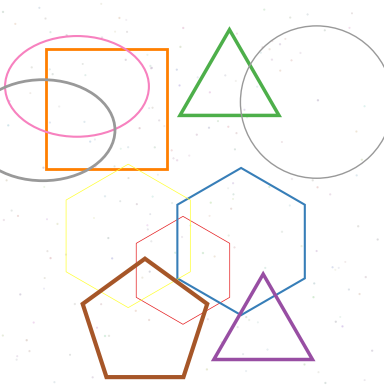[{"shape": "hexagon", "thickness": 0.5, "radius": 0.7, "center": [0.475, 0.298]}, {"shape": "hexagon", "thickness": 1.5, "radius": 0.96, "center": [0.626, 0.373]}, {"shape": "triangle", "thickness": 2.5, "radius": 0.74, "center": [0.596, 0.774]}, {"shape": "triangle", "thickness": 2.5, "radius": 0.74, "center": [0.684, 0.14]}, {"shape": "square", "thickness": 2, "radius": 0.78, "center": [0.277, 0.717]}, {"shape": "hexagon", "thickness": 0.5, "radius": 0.93, "center": [0.333, 0.387]}, {"shape": "pentagon", "thickness": 3, "radius": 0.85, "center": [0.376, 0.158]}, {"shape": "oval", "thickness": 1.5, "radius": 0.93, "center": [0.2, 0.776]}, {"shape": "oval", "thickness": 2, "radius": 0.94, "center": [0.111, 0.662]}, {"shape": "circle", "thickness": 1, "radius": 0.99, "center": [0.822, 0.735]}]